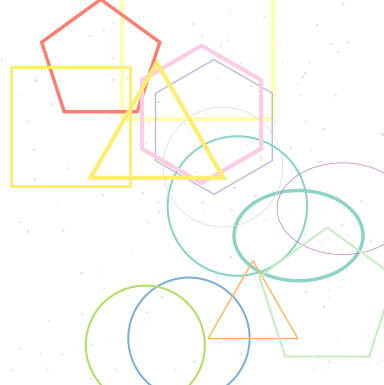[{"shape": "oval", "thickness": 2.5, "radius": 0.84, "center": [0.775, 0.388]}, {"shape": "circle", "thickness": 1.5, "radius": 0.91, "center": [0.617, 0.465]}, {"shape": "square", "thickness": 3, "radius": 0.98, "center": [0.513, 0.887]}, {"shape": "hexagon", "thickness": 1, "radius": 0.88, "center": [0.556, 0.67]}, {"shape": "pentagon", "thickness": 2.5, "radius": 0.81, "center": [0.262, 0.84]}, {"shape": "circle", "thickness": 1.5, "radius": 0.79, "center": [0.491, 0.121]}, {"shape": "triangle", "thickness": 1, "radius": 0.67, "center": [0.657, 0.188]}, {"shape": "circle", "thickness": 1.5, "radius": 0.77, "center": [0.378, 0.104]}, {"shape": "hexagon", "thickness": 3, "radius": 0.89, "center": [0.523, 0.703]}, {"shape": "circle", "thickness": 0.5, "radius": 0.78, "center": [0.579, 0.566]}, {"shape": "oval", "thickness": 0.5, "radius": 0.85, "center": [0.89, 0.458]}, {"shape": "pentagon", "thickness": 1.5, "radius": 0.93, "center": [0.85, 0.224]}, {"shape": "square", "thickness": 2, "radius": 0.78, "center": [0.184, 0.671]}, {"shape": "triangle", "thickness": 3, "radius": 1.0, "center": [0.408, 0.638]}]